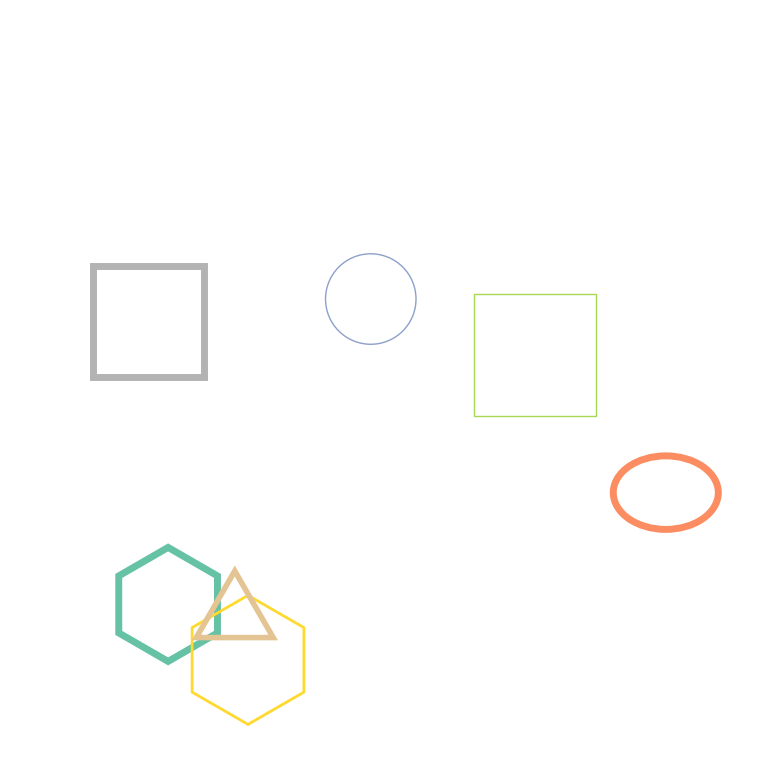[{"shape": "hexagon", "thickness": 2.5, "radius": 0.37, "center": [0.218, 0.215]}, {"shape": "oval", "thickness": 2.5, "radius": 0.34, "center": [0.865, 0.36]}, {"shape": "circle", "thickness": 0.5, "radius": 0.29, "center": [0.482, 0.612]}, {"shape": "square", "thickness": 0.5, "radius": 0.4, "center": [0.695, 0.539]}, {"shape": "hexagon", "thickness": 1, "radius": 0.42, "center": [0.322, 0.143]}, {"shape": "triangle", "thickness": 2, "radius": 0.29, "center": [0.305, 0.201]}, {"shape": "square", "thickness": 2.5, "radius": 0.36, "center": [0.193, 0.582]}]